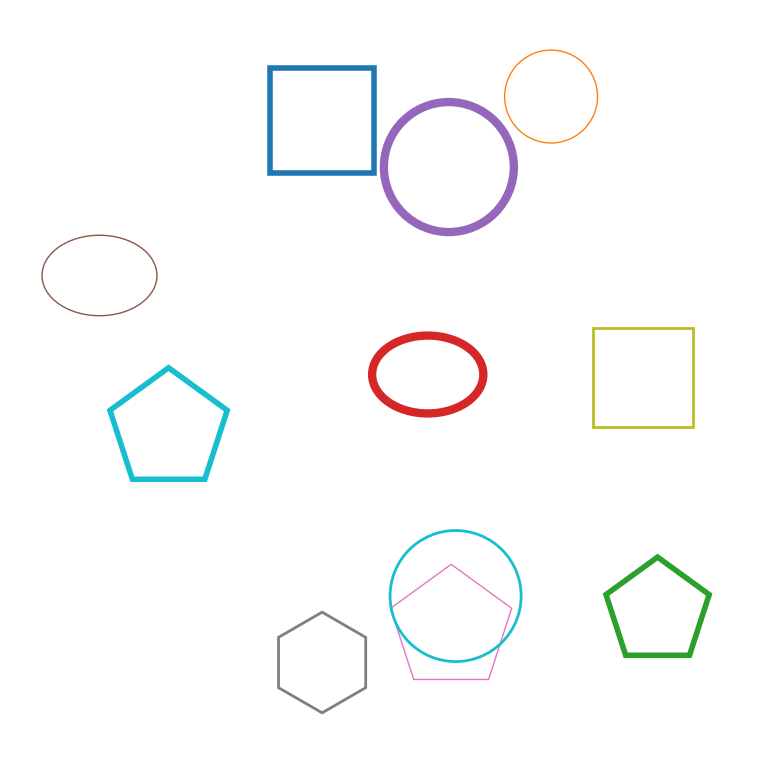[{"shape": "square", "thickness": 2, "radius": 0.34, "center": [0.418, 0.843]}, {"shape": "circle", "thickness": 0.5, "radius": 0.3, "center": [0.716, 0.875]}, {"shape": "pentagon", "thickness": 2, "radius": 0.35, "center": [0.854, 0.206]}, {"shape": "oval", "thickness": 3, "radius": 0.36, "center": [0.555, 0.514]}, {"shape": "circle", "thickness": 3, "radius": 0.42, "center": [0.583, 0.783]}, {"shape": "oval", "thickness": 0.5, "radius": 0.37, "center": [0.129, 0.642]}, {"shape": "pentagon", "thickness": 0.5, "radius": 0.41, "center": [0.586, 0.184]}, {"shape": "hexagon", "thickness": 1, "radius": 0.33, "center": [0.418, 0.14]}, {"shape": "square", "thickness": 1, "radius": 0.32, "center": [0.835, 0.509]}, {"shape": "pentagon", "thickness": 2, "radius": 0.4, "center": [0.219, 0.442]}, {"shape": "circle", "thickness": 1, "radius": 0.43, "center": [0.592, 0.226]}]